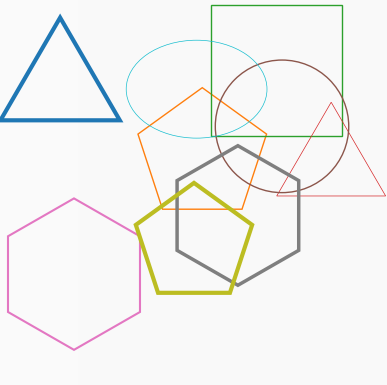[{"shape": "triangle", "thickness": 3, "radius": 0.89, "center": [0.155, 0.776]}, {"shape": "pentagon", "thickness": 1, "radius": 0.87, "center": [0.522, 0.598]}, {"shape": "square", "thickness": 1, "radius": 0.85, "center": [0.713, 0.817]}, {"shape": "triangle", "thickness": 0.5, "radius": 0.81, "center": [0.855, 0.572]}, {"shape": "circle", "thickness": 1, "radius": 0.86, "center": [0.728, 0.672]}, {"shape": "hexagon", "thickness": 1.5, "radius": 0.98, "center": [0.191, 0.288]}, {"shape": "hexagon", "thickness": 2.5, "radius": 0.91, "center": [0.614, 0.44]}, {"shape": "pentagon", "thickness": 3, "radius": 0.79, "center": [0.501, 0.367]}, {"shape": "oval", "thickness": 0.5, "radius": 0.91, "center": [0.507, 0.768]}]